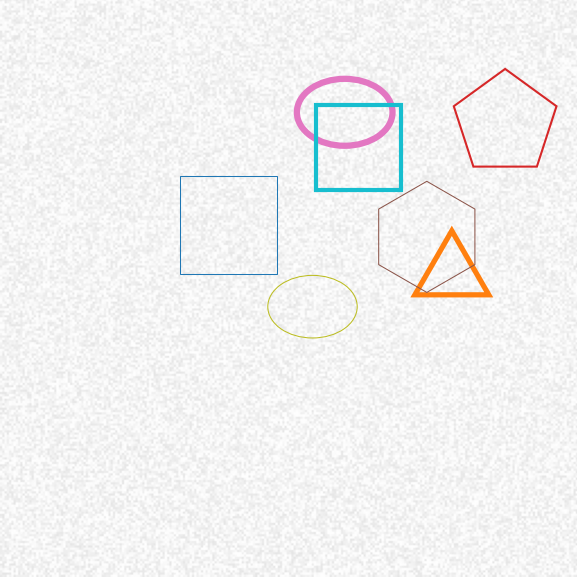[{"shape": "square", "thickness": 0.5, "radius": 0.42, "center": [0.396, 0.609]}, {"shape": "triangle", "thickness": 2.5, "radius": 0.37, "center": [0.782, 0.526]}, {"shape": "pentagon", "thickness": 1, "radius": 0.47, "center": [0.875, 0.786]}, {"shape": "hexagon", "thickness": 0.5, "radius": 0.48, "center": [0.739, 0.589]}, {"shape": "oval", "thickness": 3, "radius": 0.41, "center": [0.597, 0.805]}, {"shape": "oval", "thickness": 0.5, "radius": 0.39, "center": [0.541, 0.468]}, {"shape": "square", "thickness": 2, "radius": 0.37, "center": [0.62, 0.743]}]